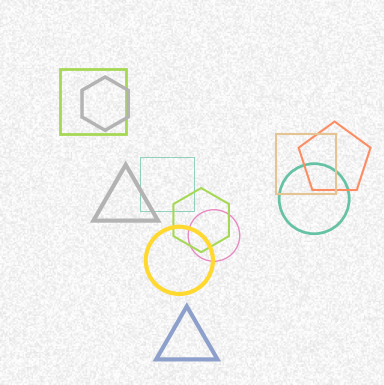[{"shape": "circle", "thickness": 2, "radius": 0.45, "center": [0.816, 0.484]}, {"shape": "square", "thickness": 0.5, "radius": 0.35, "center": [0.434, 0.523]}, {"shape": "pentagon", "thickness": 1.5, "radius": 0.49, "center": [0.869, 0.586]}, {"shape": "triangle", "thickness": 3, "radius": 0.46, "center": [0.485, 0.113]}, {"shape": "circle", "thickness": 1, "radius": 0.33, "center": [0.556, 0.388]}, {"shape": "square", "thickness": 2, "radius": 0.43, "center": [0.242, 0.736]}, {"shape": "hexagon", "thickness": 1.5, "radius": 0.42, "center": [0.523, 0.428]}, {"shape": "circle", "thickness": 3, "radius": 0.44, "center": [0.466, 0.324]}, {"shape": "square", "thickness": 1.5, "radius": 0.39, "center": [0.795, 0.575]}, {"shape": "triangle", "thickness": 3, "radius": 0.48, "center": [0.327, 0.475]}, {"shape": "hexagon", "thickness": 2.5, "radius": 0.35, "center": [0.273, 0.731]}]